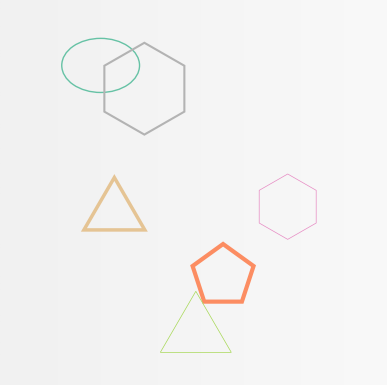[{"shape": "oval", "thickness": 1, "radius": 0.5, "center": [0.26, 0.83]}, {"shape": "pentagon", "thickness": 3, "radius": 0.41, "center": [0.576, 0.283]}, {"shape": "hexagon", "thickness": 0.5, "radius": 0.42, "center": [0.742, 0.463]}, {"shape": "triangle", "thickness": 0.5, "radius": 0.53, "center": [0.505, 0.138]}, {"shape": "triangle", "thickness": 2.5, "radius": 0.45, "center": [0.295, 0.448]}, {"shape": "hexagon", "thickness": 1.5, "radius": 0.6, "center": [0.373, 0.77]}]